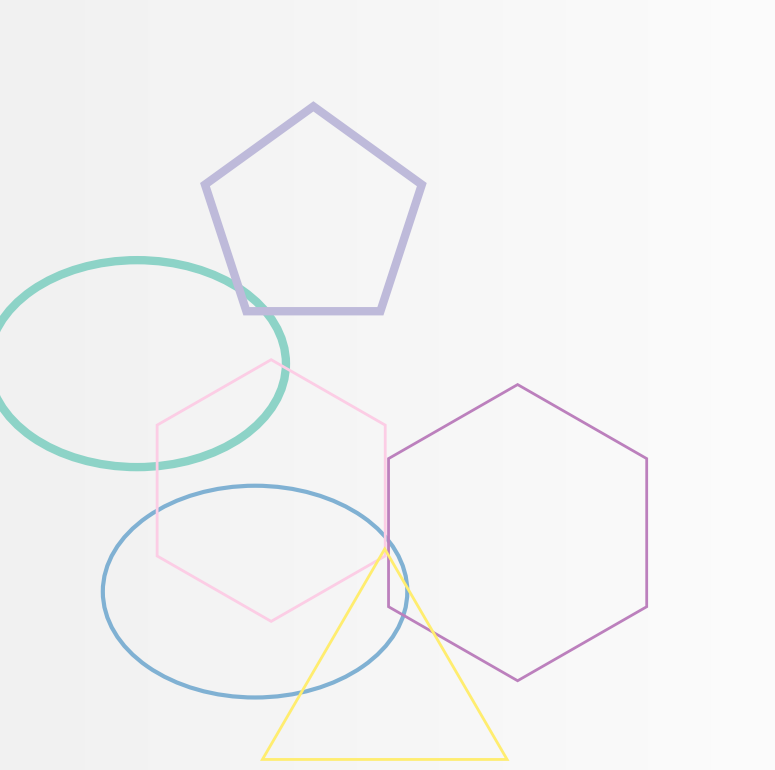[{"shape": "oval", "thickness": 3, "radius": 0.96, "center": [0.177, 0.528]}, {"shape": "pentagon", "thickness": 3, "radius": 0.74, "center": [0.404, 0.715]}, {"shape": "oval", "thickness": 1.5, "radius": 0.98, "center": [0.329, 0.232]}, {"shape": "hexagon", "thickness": 1, "radius": 0.85, "center": [0.35, 0.363]}, {"shape": "hexagon", "thickness": 1, "radius": 0.96, "center": [0.668, 0.308]}, {"shape": "triangle", "thickness": 1, "radius": 0.91, "center": [0.496, 0.105]}]